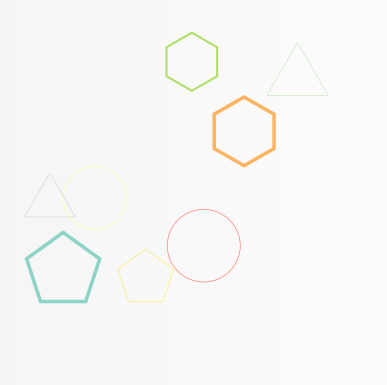[{"shape": "pentagon", "thickness": 2.5, "radius": 0.5, "center": [0.163, 0.297]}, {"shape": "circle", "thickness": 0.5, "radius": 0.41, "center": [0.245, 0.486]}, {"shape": "circle", "thickness": 0.5, "radius": 0.47, "center": [0.526, 0.362]}, {"shape": "hexagon", "thickness": 2.5, "radius": 0.45, "center": [0.63, 0.659]}, {"shape": "hexagon", "thickness": 1.5, "radius": 0.38, "center": [0.495, 0.84]}, {"shape": "triangle", "thickness": 0.5, "radius": 0.38, "center": [0.129, 0.475]}, {"shape": "triangle", "thickness": 0.5, "radius": 0.46, "center": [0.768, 0.798]}, {"shape": "pentagon", "thickness": 0.5, "radius": 0.38, "center": [0.376, 0.277]}]